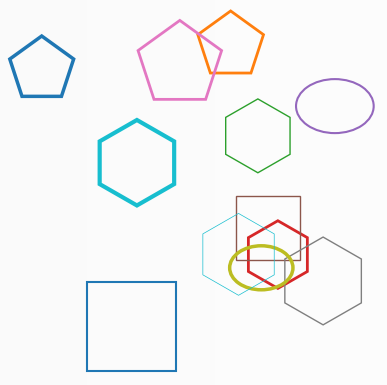[{"shape": "square", "thickness": 1.5, "radius": 0.57, "center": [0.34, 0.152]}, {"shape": "pentagon", "thickness": 2.5, "radius": 0.43, "center": [0.108, 0.82]}, {"shape": "pentagon", "thickness": 2, "radius": 0.45, "center": [0.595, 0.882]}, {"shape": "hexagon", "thickness": 1, "radius": 0.48, "center": [0.665, 0.647]}, {"shape": "hexagon", "thickness": 2, "radius": 0.44, "center": [0.717, 0.339]}, {"shape": "oval", "thickness": 1.5, "radius": 0.5, "center": [0.864, 0.724]}, {"shape": "square", "thickness": 1, "radius": 0.42, "center": [0.691, 0.408]}, {"shape": "pentagon", "thickness": 2, "radius": 0.57, "center": [0.464, 0.834]}, {"shape": "hexagon", "thickness": 1, "radius": 0.57, "center": [0.834, 0.27]}, {"shape": "oval", "thickness": 2.5, "radius": 0.41, "center": [0.674, 0.304]}, {"shape": "hexagon", "thickness": 3, "radius": 0.55, "center": [0.353, 0.577]}, {"shape": "hexagon", "thickness": 0.5, "radius": 0.53, "center": [0.616, 0.339]}]